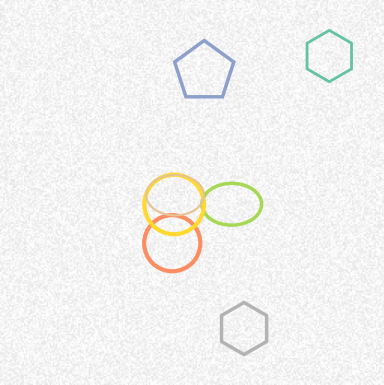[{"shape": "hexagon", "thickness": 2, "radius": 0.33, "center": [0.855, 0.854]}, {"shape": "circle", "thickness": 3, "radius": 0.36, "center": [0.447, 0.368]}, {"shape": "pentagon", "thickness": 2.5, "radius": 0.4, "center": [0.53, 0.814]}, {"shape": "oval", "thickness": 2.5, "radius": 0.39, "center": [0.602, 0.469]}, {"shape": "circle", "thickness": 3, "radius": 0.39, "center": [0.452, 0.469]}, {"shape": "oval", "thickness": 1.5, "radius": 0.38, "center": [0.455, 0.493]}, {"shape": "hexagon", "thickness": 2.5, "radius": 0.34, "center": [0.634, 0.147]}]